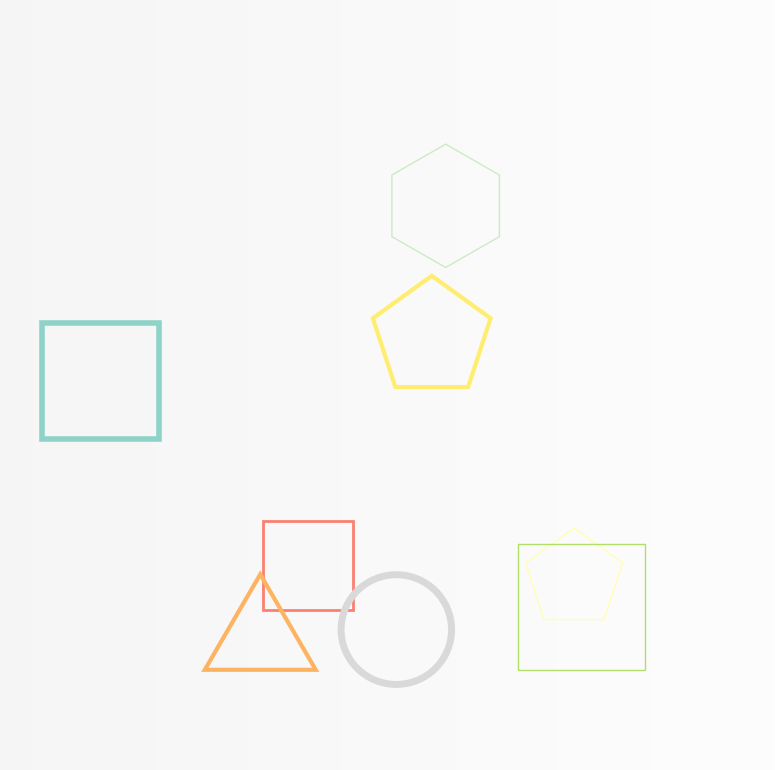[{"shape": "square", "thickness": 2, "radius": 0.38, "center": [0.13, 0.505]}, {"shape": "pentagon", "thickness": 0.5, "radius": 0.33, "center": [0.741, 0.249]}, {"shape": "square", "thickness": 1, "radius": 0.29, "center": [0.397, 0.266]}, {"shape": "triangle", "thickness": 1.5, "radius": 0.41, "center": [0.336, 0.171]}, {"shape": "square", "thickness": 0.5, "radius": 0.41, "center": [0.75, 0.212]}, {"shape": "circle", "thickness": 2.5, "radius": 0.36, "center": [0.511, 0.182]}, {"shape": "hexagon", "thickness": 0.5, "radius": 0.4, "center": [0.575, 0.733]}, {"shape": "pentagon", "thickness": 1.5, "radius": 0.4, "center": [0.557, 0.562]}]